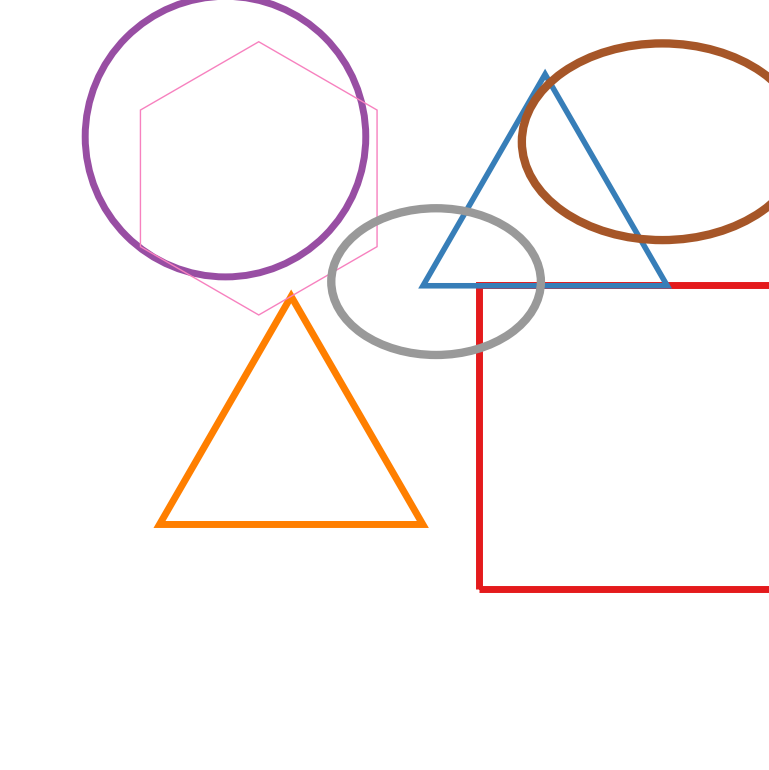[{"shape": "square", "thickness": 2.5, "radius": 0.99, "center": [0.819, 0.432]}, {"shape": "triangle", "thickness": 2, "radius": 0.92, "center": [0.708, 0.72]}, {"shape": "circle", "thickness": 2.5, "radius": 0.91, "center": [0.293, 0.823]}, {"shape": "triangle", "thickness": 2.5, "radius": 0.99, "center": [0.378, 0.418]}, {"shape": "oval", "thickness": 3, "radius": 0.91, "center": [0.86, 0.816]}, {"shape": "hexagon", "thickness": 0.5, "radius": 0.89, "center": [0.336, 0.768]}, {"shape": "oval", "thickness": 3, "radius": 0.68, "center": [0.566, 0.634]}]